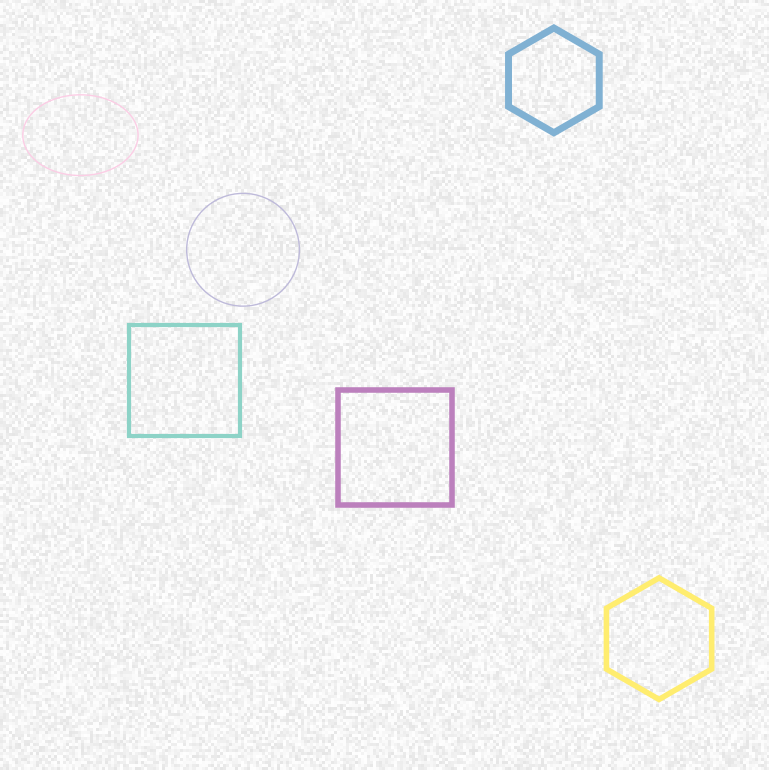[{"shape": "square", "thickness": 1.5, "radius": 0.36, "center": [0.24, 0.506]}, {"shape": "circle", "thickness": 0.5, "radius": 0.37, "center": [0.316, 0.676]}, {"shape": "hexagon", "thickness": 2.5, "radius": 0.34, "center": [0.719, 0.896]}, {"shape": "oval", "thickness": 0.5, "radius": 0.37, "center": [0.104, 0.824]}, {"shape": "square", "thickness": 2, "radius": 0.37, "center": [0.513, 0.419]}, {"shape": "hexagon", "thickness": 2, "radius": 0.39, "center": [0.856, 0.171]}]